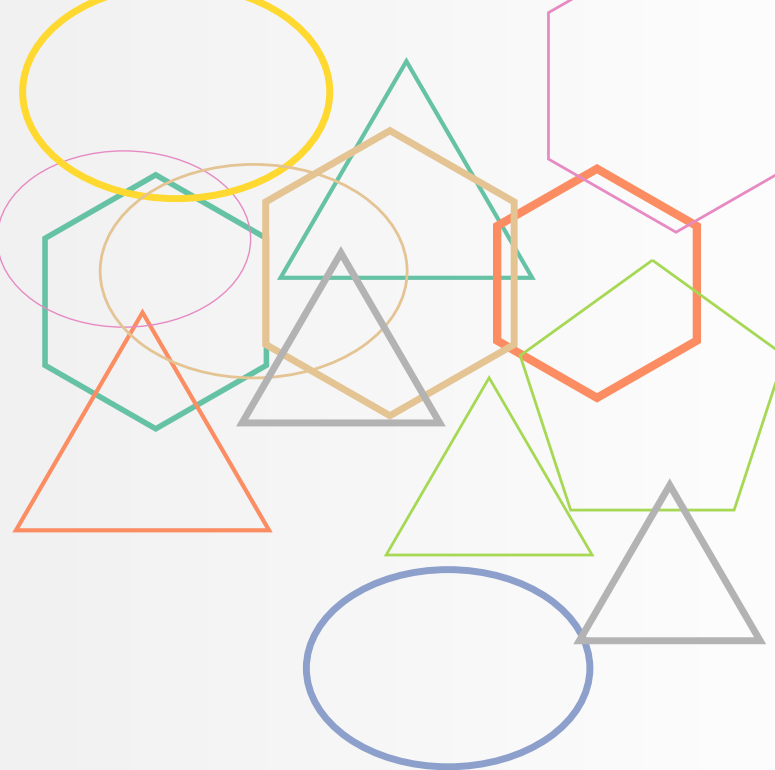[{"shape": "triangle", "thickness": 1.5, "radius": 0.94, "center": [0.524, 0.733]}, {"shape": "hexagon", "thickness": 2, "radius": 0.82, "center": [0.201, 0.608]}, {"shape": "triangle", "thickness": 1.5, "radius": 0.94, "center": [0.184, 0.406]}, {"shape": "hexagon", "thickness": 3, "radius": 0.74, "center": [0.77, 0.632]}, {"shape": "oval", "thickness": 2.5, "radius": 0.91, "center": [0.578, 0.132]}, {"shape": "hexagon", "thickness": 1, "radius": 0.95, "center": [0.872, 0.888]}, {"shape": "oval", "thickness": 0.5, "radius": 0.82, "center": [0.16, 0.69]}, {"shape": "triangle", "thickness": 1, "radius": 0.77, "center": [0.631, 0.356]}, {"shape": "pentagon", "thickness": 1, "radius": 0.9, "center": [0.842, 0.483]}, {"shape": "oval", "thickness": 2.5, "radius": 0.99, "center": [0.227, 0.881]}, {"shape": "oval", "thickness": 1, "radius": 0.99, "center": [0.327, 0.648]}, {"shape": "hexagon", "thickness": 2.5, "radius": 0.93, "center": [0.503, 0.645]}, {"shape": "triangle", "thickness": 2.5, "radius": 0.74, "center": [0.44, 0.524]}, {"shape": "triangle", "thickness": 2.5, "radius": 0.67, "center": [0.864, 0.235]}]